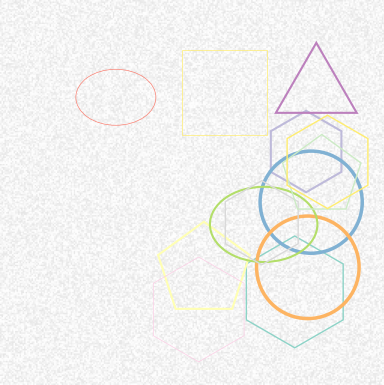[{"shape": "hexagon", "thickness": 1, "radius": 0.73, "center": [0.766, 0.242]}, {"shape": "pentagon", "thickness": 1.5, "radius": 0.63, "center": [0.53, 0.299]}, {"shape": "hexagon", "thickness": 1.5, "radius": 0.53, "center": [0.795, 0.606]}, {"shape": "oval", "thickness": 0.5, "radius": 0.52, "center": [0.301, 0.747]}, {"shape": "circle", "thickness": 2.5, "radius": 0.66, "center": [0.808, 0.475]}, {"shape": "circle", "thickness": 2.5, "radius": 0.67, "center": [0.8, 0.306]}, {"shape": "oval", "thickness": 1.5, "radius": 0.7, "center": [0.685, 0.417]}, {"shape": "hexagon", "thickness": 0.5, "radius": 0.68, "center": [0.516, 0.196]}, {"shape": "hexagon", "thickness": 1, "radius": 0.55, "center": [0.68, 0.422]}, {"shape": "triangle", "thickness": 1.5, "radius": 0.61, "center": [0.822, 0.768]}, {"shape": "pentagon", "thickness": 1, "radius": 0.54, "center": [0.836, 0.544]}, {"shape": "hexagon", "thickness": 1, "radius": 0.61, "center": [0.851, 0.579]}, {"shape": "square", "thickness": 0.5, "radius": 0.55, "center": [0.583, 0.759]}]